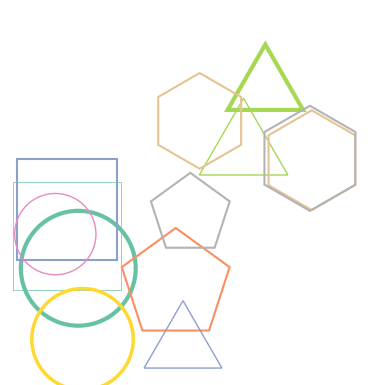[{"shape": "circle", "thickness": 3, "radius": 0.75, "center": [0.203, 0.303]}, {"shape": "square", "thickness": 0.5, "radius": 0.7, "center": [0.175, 0.387]}, {"shape": "pentagon", "thickness": 1.5, "radius": 0.74, "center": [0.456, 0.261]}, {"shape": "square", "thickness": 1.5, "radius": 0.65, "center": [0.174, 0.455]}, {"shape": "triangle", "thickness": 1, "radius": 0.58, "center": [0.475, 0.102]}, {"shape": "circle", "thickness": 1, "radius": 0.53, "center": [0.144, 0.392]}, {"shape": "triangle", "thickness": 3, "radius": 0.57, "center": [0.689, 0.771]}, {"shape": "triangle", "thickness": 1, "radius": 0.66, "center": [0.633, 0.612]}, {"shape": "circle", "thickness": 2.5, "radius": 0.66, "center": [0.214, 0.119]}, {"shape": "hexagon", "thickness": 1.5, "radius": 0.65, "center": [0.81, 0.584]}, {"shape": "hexagon", "thickness": 1.5, "radius": 0.62, "center": [0.519, 0.686]}, {"shape": "pentagon", "thickness": 1.5, "radius": 0.54, "center": [0.494, 0.444]}, {"shape": "hexagon", "thickness": 1.5, "radius": 0.68, "center": [0.805, 0.589]}]